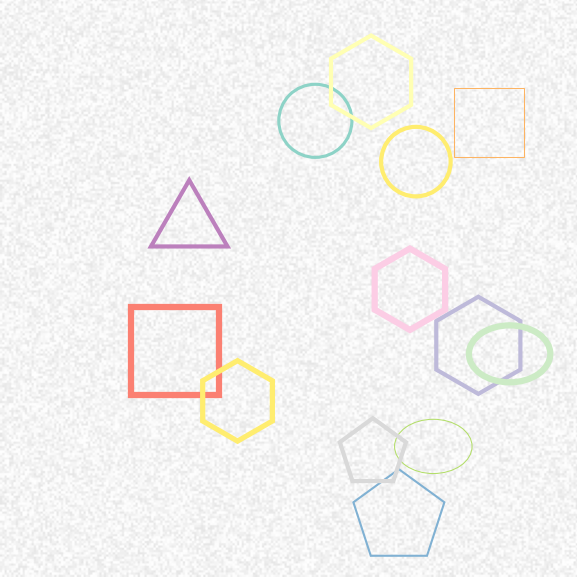[{"shape": "circle", "thickness": 1.5, "radius": 0.32, "center": [0.546, 0.79]}, {"shape": "hexagon", "thickness": 2, "radius": 0.4, "center": [0.643, 0.857]}, {"shape": "hexagon", "thickness": 2, "radius": 0.42, "center": [0.828, 0.401]}, {"shape": "square", "thickness": 3, "radius": 0.38, "center": [0.303, 0.391]}, {"shape": "pentagon", "thickness": 1, "radius": 0.41, "center": [0.691, 0.104]}, {"shape": "square", "thickness": 0.5, "radius": 0.3, "center": [0.846, 0.787]}, {"shape": "oval", "thickness": 0.5, "radius": 0.34, "center": [0.75, 0.226]}, {"shape": "hexagon", "thickness": 3, "radius": 0.35, "center": [0.71, 0.498]}, {"shape": "pentagon", "thickness": 2, "radius": 0.3, "center": [0.646, 0.215]}, {"shape": "triangle", "thickness": 2, "radius": 0.38, "center": [0.328, 0.611]}, {"shape": "oval", "thickness": 3, "radius": 0.35, "center": [0.882, 0.386]}, {"shape": "circle", "thickness": 2, "radius": 0.3, "center": [0.72, 0.719]}, {"shape": "hexagon", "thickness": 2.5, "radius": 0.35, "center": [0.411, 0.305]}]